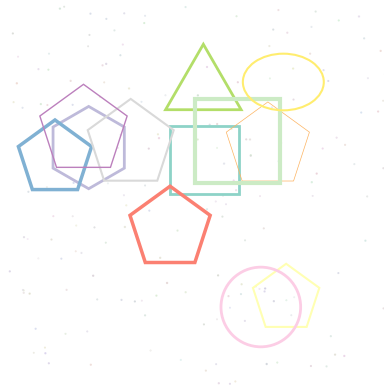[{"shape": "square", "thickness": 2, "radius": 0.44, "center": [0.531, 0.584]}, {"shape": "pentagon", "thickness": 1.5, "radius": 0.45, "center": [0.743, 0.224]}, {"shape": "hexagon", "thickness": 2, "radius": 0.53, "center": [0.23, 0.617]}, {"shape": "pentagon", "thickness": 2.5, "radius": 0.55, "center": [0.442, 0.407]}, {"shape": "pentagon", "thickness": 2.5, "radius": 0.5, "center": [0.143, 0.588]}, {"shape": "pentagon", "thickness": 0.5, "radius": 0.57, "center": [0.696, 0.622]}, {"shape": "triangle", "thickness": 2, "radius": 0.57, "center": [0.528, 0.772]}, {"shape": "circle", "thickness": 2, "radius": 0.52, "center": [0.677, 0.203]}, {"shape": "pentagon", "thickness": 1.5, "radius": 0.59, "center": [0.34, 0.626]}, {"shape": "pentagon", "thickness": 1, "radius": 0.6, "center": [0.217, 0.662]}, {"shape": "square", "thickness": 3, "radius": 0.55, "center": [0.617, 0.634]}, {"shape": "oval", "thickness": 1.5, "radius": 0.53, "center": [0.736, 0.787]}]